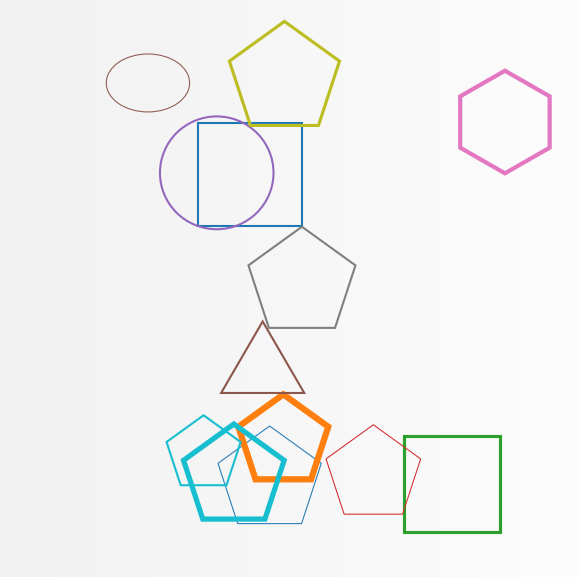[{"shape": "square", "thickness": 1, "radius": 0.44, "center": [0.43, 0.697]}, {"shape": "pentagon", "thickness": 0.5, "radius": 0.47, "center": [0.464, 0.168]}, {"shape": "pentagon", "thickness": 3, "radius": 0.41, "center": [0.487, 0.235]}, {"shape": "square", "thickness": 1.5, "radius": 0.42, "center": [0.777, 0.16]}, {"shape": "pentagon", "thickness": 0.5, "radius": 0.43, "center": [0.642, 0.178]}, {"shape": "circle", "thickness": 1, "radius": 0.49, "center": [0.373, 0.7]}, {"shape": "triangle", "thickness": 1, "radius": 0.41, "center": [0.452, 0.36]}, {"shape": "oval", "thickness": 0.5, "radius": 0.36, "center": [0.255, 0.855]}, {"shape": "hexagon", "thickness": 2, "radius": 0.44, "center": [0.869, 0.788]}, {"shape": "pentagon", "thickness": 1, "radius": 0.48, "center": [0.519, 0.51]}, {"shape": "pentagon", "thickness": 1.5, "radius": 0.5, "center": [0.489, 0.862]}, {"shape": "pentagon", "thickness": 2.5, "radius": 0.46, "center": [0.402, 0.174]}, {"shape": "pentagon", "thickness": 1, "radius": 0.33, "center": [0.35, 0.213]}]